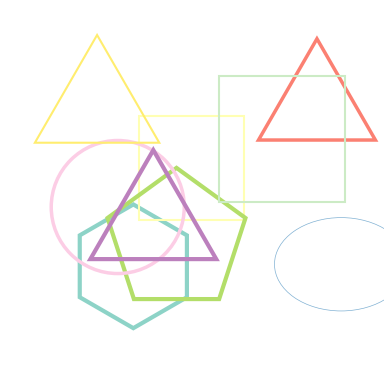[{"shape": "hexagon", "thickness": 3, "radius": 0.8, "center": [0.346, 0.308]}, {"shape": "square", "thickness": 1.5, "radius": 0.68, "center": [0.498, 0.564]}, {"shape": "triangle", "thickness": 2.5, "radius": 0.88, "center": [0.823, 0.724]}, {"shape": "oval", "thickness": 0.5, "radius": 0.87, "center": [0.886, 0.314]}, {"shape": "pentagon", "thickness": 3, "radius": 0.94, "center": [0.458, 0.376]}, {"shape": "circle", "thickness": 2.5, "radius": 0.86, "center": [0.306, 0.462]}, {"shape": "triangle", "thickness": 3, "radius": 0.94, "center": [0.398, 0.421]}, {"shape": "square", "thickness": 1.5, "radius": 0.82, "center": [0.733, 0.639]}, {"shape": "triangle", "thickness": 1.5, "radius": 0.93, "center": [0.252, 0.723]}]